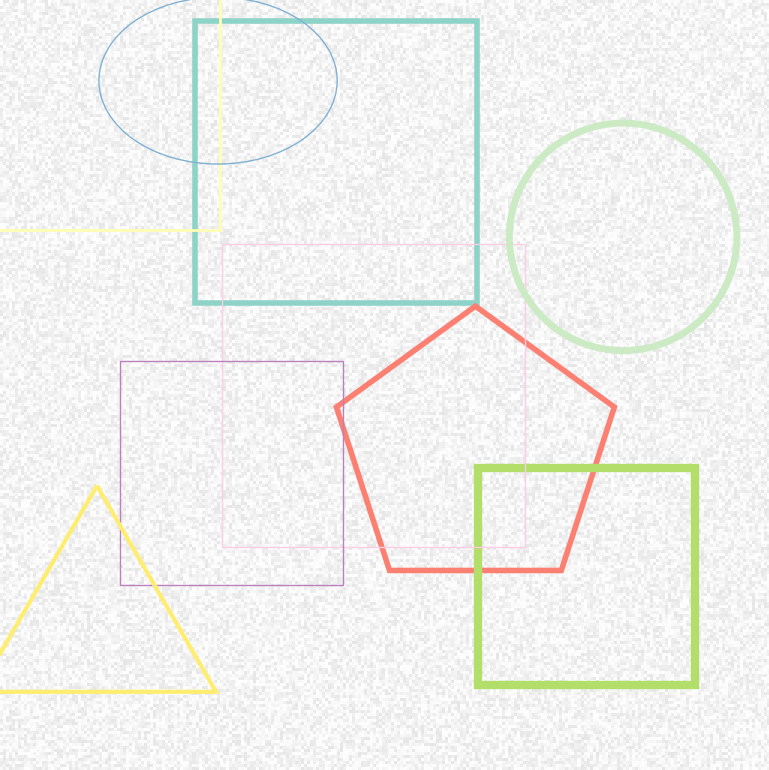[{"shape": "square", "thickness": 2, "radius": 0.91, "center": [0.436, 0.789]}, {"shape": "square", "thickness": 1, "radius": 0.88, "center": [0.109, 0.878]}, {"shape": "pentagon", "thickness": 2, "radius": 0.95, "center": [0.617, 0.413]}, {"shape": "oval", "thickness": 0.5, "radius": 0.77, "center": [0.283, 0.895]}, {"shape": "square", "thickness": 3, "radius": 0.7, "center": [0.762, 0.251]}, {"shape": "square", "thickness": 0.5, "radius": 0.98, "center": [0.485, 0.486]}, {"shape": "square", "thickness": 0.5, "radius": 0.73, "center": [0.301, 0.386]}, {"shape": "circle", "thickness": 2.5, "radius": 0.74, "center": [0.809, 0.692]}, {"shape": "triangle", "thickness": 1.5, "radius": 0.89, "center": [0.126, 0.191]}]